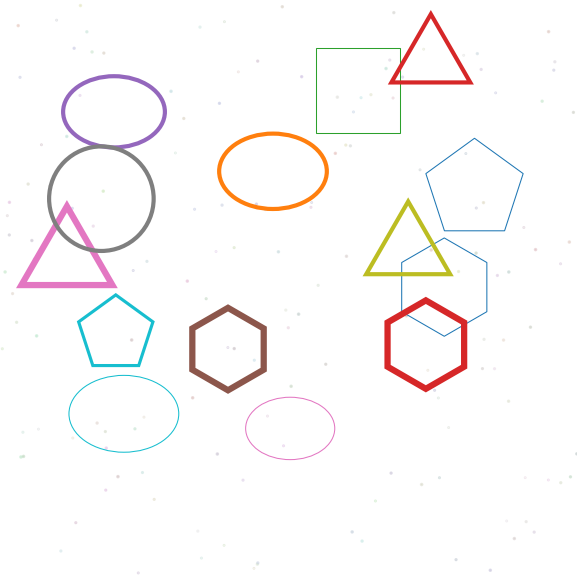[{"shape": "pentagon", "thickness": 0.5, "radius": 0.44, "center": [0.822, 0.671]}, {"shape": "hexagon", "thickness": 0.5, "radius": 0.43, "center": [0.769, 0.502]}, {"shape": "oval", "thickness": 2, "radius": 0.47, "center": [0.473, 0.703]}, {"shape": "square", "thickness": 0.5, "radius": 0.37, "center": [0.619, 0.842]}, {"shape": "hexagon", "thickness": 3, "radius": 0.38, "center": [0.737, 0.402]}, {"shape": "triangle", "thickness": 2, "radius": 0.39, "center": [0.746, 0.896]}, {"shape": "oval", "thickness": 2, "radius": 0.44, "center": [0.197, 0.806]}, {"shape": "hexagon", "thickness": 3, "radius": 0.36, "center": [0.395, 0.395]}, {"shape": "oval", "thickness": 0.5, "radius": 0.39, "center": [0.502, 0.257]}, {"shape": "triangle", "thickness": 3, "radius": 0.45, "center": [0.116, 0.551]}, {"shape": "circle", "thickness": 2, "radius": 0.45, "center": [0.176, 0.655]}, {"shape": "triangle", "thickness": 2, "radius": 0.42, "center": [0.707, 0.566]}, {"shape": "oval", "thickness": 0.5, "radius": 0.48, "center": [0.214, 0.283]}, {"shape": "pentagon", "thickness": 1.5, "radius": 0.34, "center": [0.2, 0.421]}]